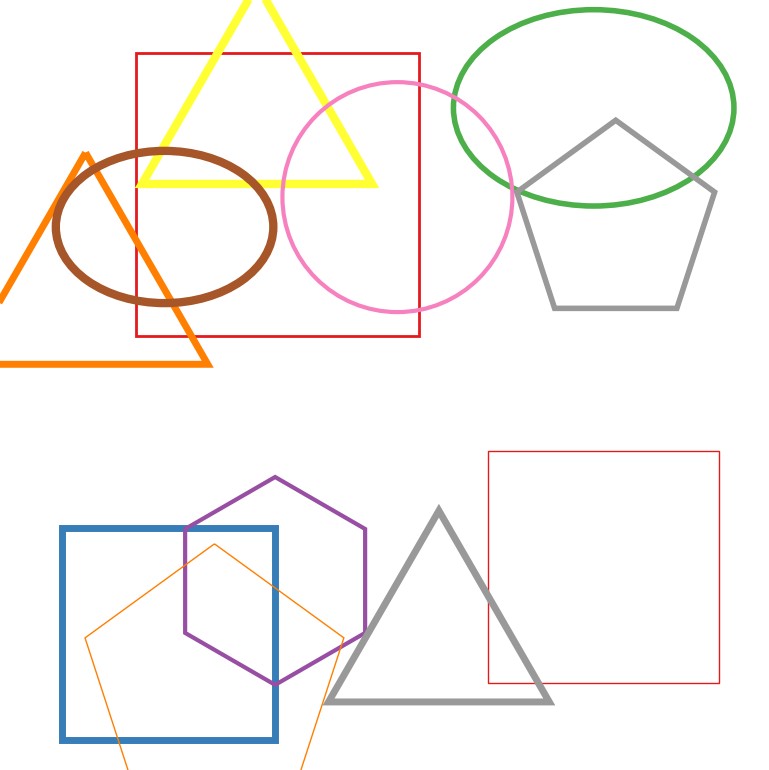[{"shape": "square", "thickness": 1, "radius": 0.92, "center": [0.36, 0.748]}, {"shape": "square", "thickness": 0.5, "radius": 0.75, "center": [0.784, 0.264]}, {"shape": "square", "thickness": 2.5, "radius": 0.69, "center": [0.219, 0.177]}, {"shape": "oval", "thickness": 2, "radius": 0.91, "center": [0.771, 0.86]}, {"shape": "hexagon", "thickness": 1.5, "radius": 0.67, "center": [0.357, 0.246]}, {"shape": "triangle", "thickness": 2.5, "radius": 0.92, "center": [0.111, 0.619]}, {"shape": "pentagon", "thickness": 0.5, "radius": 0.88, "center": [0.279, 0.117]}, {"shape": "triangle", "thickness": 3, "radius": 0.86, "center": [0.334, 0.847]}, {"shape": "oval", "thickness": 3, "radius": 0.71, "center": [0.214, 0.705]}, {"shape": "circle", "thickness": 1.5, "radius": 0.75, "center": [0.516, 0.744]}, {"shape": "triangle", "thickness": 2.5, "radius": 0.83, "center": [0.57, 0.171]}, {"shape": "pentagon", "thickness": 2, "radius": 0.68, "center": [0.8, 0.709]}]